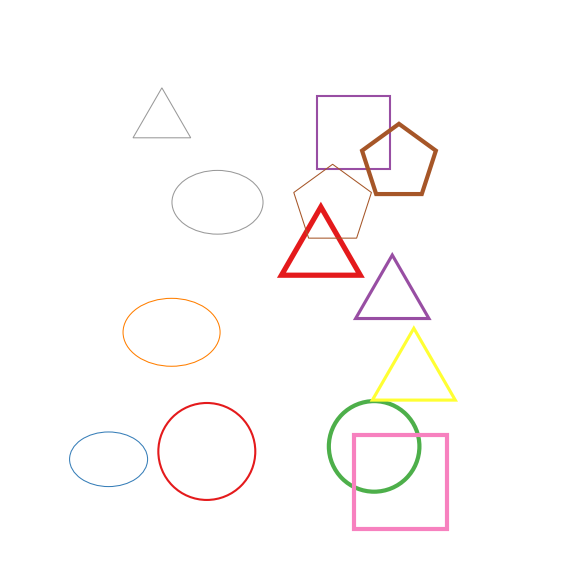[{"shape": "triangle", "thickness": 2.5, "radius": 0.39, "center": [0.556, 0.562]}, {"shape": "circle", "thickness": 1, "radius": 0.42, "center": [0.358, 0.217]}, {"shape": "oval", "thickness": 0.5, "radius": 0.34, "center": [0.188, 0.204]}, {"shape": "circle", "thickness": 2, "radius": 0.39, "center": [0.648, 0.226]}, {"shape": "triangle", "thickness": 1.5, "radius": 0.37, "center": [0.679, 0.484]}, {"shape": "square", "thickness": 1, "radius": 0.32, "center": [0.612, 0.77]}, {"shape": "oval", "thickness": 0.5, "radius": 0.42, "center": [0.297, 0.424]}, {"shape": "triangle", "thickness": 1.5, "radius": 0.41, "center": [0.717, 0.348]}, {"shape": "pentagon", "thickness": 2, "radius": 0.34, "center": [0.691, 0.717]}, {"shape": "pentagon", "thickness": 0.5, "radius": 0.35, "center": [0.576, 0.644]}, {"shape": "square", "thickness": 2, "radius": 0.41, "center": [0.694, 0.164]}, {"shape": "oval", "thickness": 0.5, "radius": 0.39, "center": [0.377, 0.649]}, {"shape": "triangle", "thickness": 0.5, "radius": 0.29, "center": [0.28, 0.789]}]